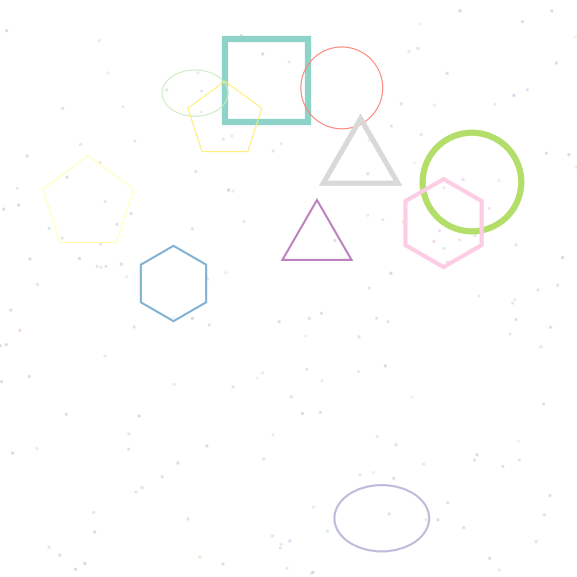[{"shape": "square", "thickness": 3, "radius": 0.36, "center": [0.462, 0.859]}, {"shape": "pentagon", "thickness": 0.5, "radius": 0.41, "center": [0.153, 0.646]}, {"shape": "oval", "thickness": 1, "radius": 0.41, "center": [0.661, 0.102]}, {"shape": "circle", "thickness": 0.5, "radius": 0.35, "center": [0.592, 0.847]}, {"shape": "hexagon", "thickness": 1, "radius": 0.33, "center": [0.3, 0.508]}, {"shape": "circle", "thickness": 3, "radius": 0.43, "center": [0.817, 0.684]}, {"shape": "hexagon", "thickness": 2, "radius": 0.38, "center": [0.768, 0.613]}, {"shape": "triangle", "thickness": 2.5, "radius": 0.37, "center": [0.624, 0.719]}, {"shape": "triangle", "thickness": 1, "radius": 0.35, "center": [0.549, 0.584]}, {"shape": "oval", "thickness": 0.5, "radius": 0.29, "center": [0.338, 0.838]}, {"shape": "pentagon", "thickness": 0.5, "radius": 0.34, "center": [0.389, 0.791]}]